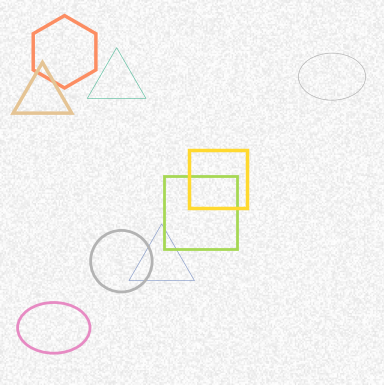[{"shape": "triangle", "thickness": 0.5, "radius": 0.44, "center": [0.303, 0.788]}, {"shape": "hexagon", "thickness": 2.5, "radius": 0.47, "center": [0.168, 0.865]}, {"shape": "triangle", "thickness": 0.5, "radius": 0.49, "center": [0.42, 0.32]}, {"shape": "oval", "thickness": 2, "radius": 0.47, "center": [0.14, 0.148]}, {"shape": "square", "thickness": 2, "radius": 0.48, "center": [0.521, 0.448]}, {"shape": "square", "thickness": 2.5, "radius": 0.38, "center": [0.566, 0.536]}, {"shape": "triangle", "thickness": 2.5, "radius": 0.44, "center": [0.11, 0.75]}, {"shape": "circle", "thickness": 2, "radius": 0.4, "center": [0.315, 0.322]}, {"shape": "oval", "thickness": 0.5, "radius": 0.44, "center": [0.862, 0.801]}]